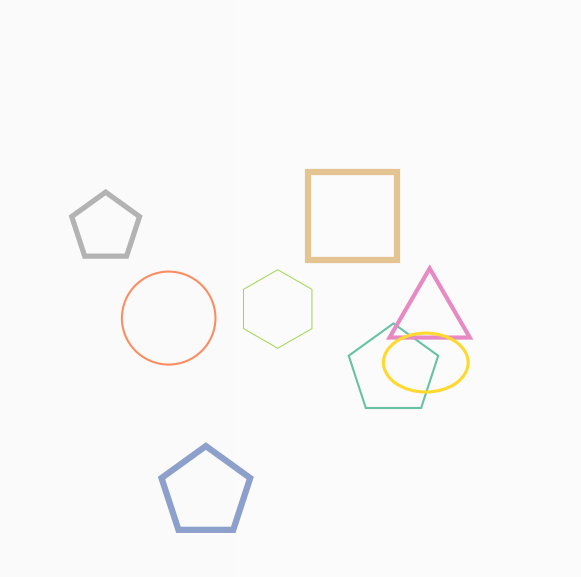[{"shape": "pentagon", "thickness": 1, "radius": 0.4, "center": [0.677, 0.358]}, {"shape": "circle", "thickness": 1, "radius": 0.4, "center": [0.29, 0.448]}, {"shape": "pentagon", "thickness": 3, "radius": 0.4, "center": [0.354, 0.147]}, {"shape": "triangle", "thickness": 2, "radius": 0.4, "center": [0.739, 0.455]}, {"shape": "hexagon", "thickness": 0.5, "radius": 0.34, "center": [0.478, 0.464]}, {"shape": "oval", "thickness": 1.5, "radius": 0.36, "center": [0.733, 0.371]}, {"shape": "square", "thickness": 3, "radius": 0.38, "center": [0.607, 0.624]}, {"shape": "pentagon", "thickness": 2.5, "radius": 0.31, "center": [0.182, 0.605]}]